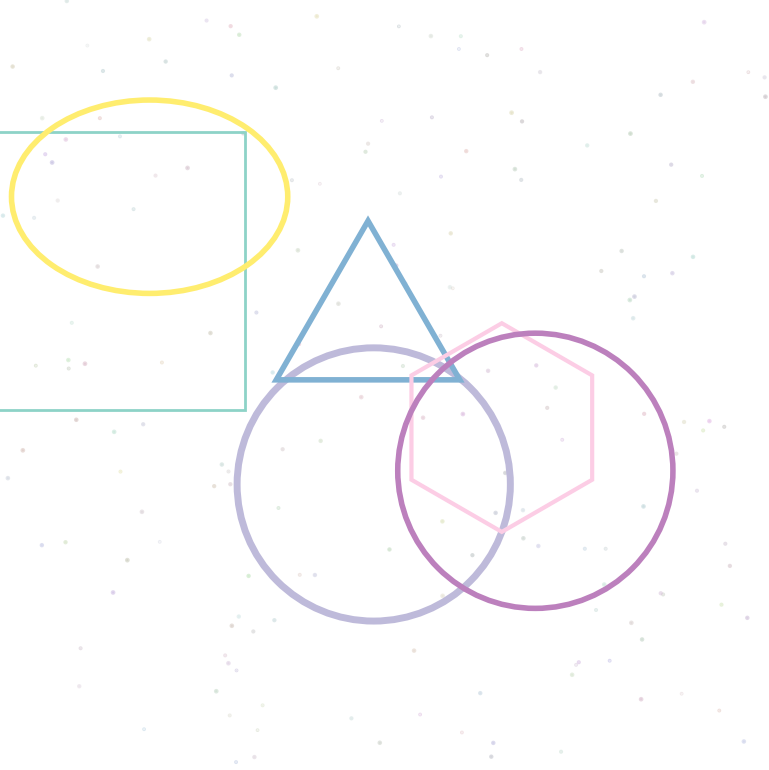[{"shape": "square", "thickness": 1, "radius": 0.9, "center": [0.138, 0.648]}, {"shape": "circle", "thickness": 2.5, "radius": 0.89, "center": [0.485, 0.371]}, {"shape": "triangle", "thickness": 2, "radius": 0.69, "center": [0.478, 0.576]}, {"shape": "hexagon", "thickness": 1.5, "radius": 0.68, "center": [0.652, 0.445]}, {"shape": "circle", "thickness": 2, "radius": 0.89, "center": [0.695, 0.389]}, {"shape": "oval", "thickness": 2, "radius": 0.9, "center": [0.194, 0.745]}]